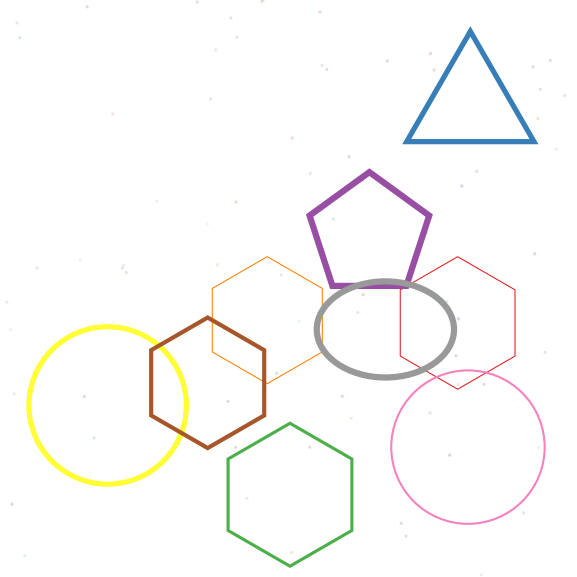[{"shape": "hexagon", "thickness": 0.5, "radius": 0.57, "center": [0.792, 0.44]}, {"shape": "triangle", "thickness": 2.5, "radius": 0.64, "center": [0.814, 0.818]}, {"shape": "hexagon", "thickness": 1.5, "radius": 0.62, "center": [0.502, 0.142]}, {"shape": "pentagon", "thickness": 3, "radius": 0.54, "center": [0.64, 0.592]}, {"shape": "hexagon", "thickness": 0.5, "radius": 0.55, "center": [0.463, 0.445]}, {"shape": "circle", "thickness": 2.5, "radius": 0.68, "center": [0.186, 0.297]}, {"shape": "hexagon", "thickness": 2, "radius": 0.57, "center": [0.36, 0.336]}, {"shape": "circle", "thickness": 1, "radius": 0.66, "center": [0.81, 0.225]}, {"shape": "oval", "thickness": 3, "radius": 0.59, "center": [0.667, 0.429]}]